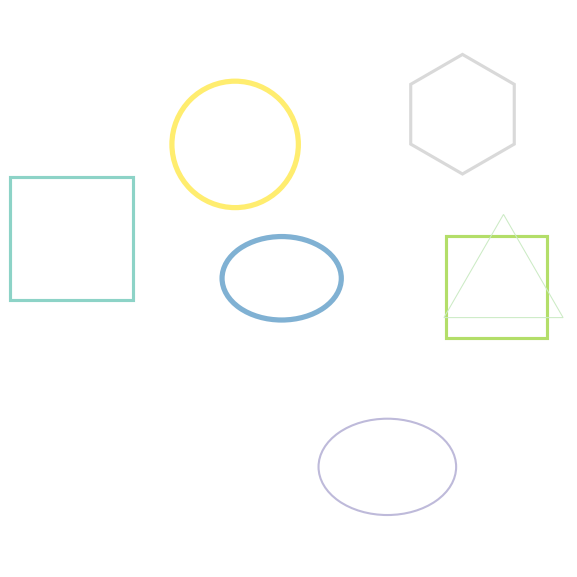[{"shape": "square", "thickness": 1.5, "radius": 0.53, "center": [0.124, 0.586]}, {"shape": "oval", "thickness": 1, "radius": 0.6, "center": [0.671, 0.191]}, {"shape": "oval", "thickness": 2.5, "radius": 0.52, "center": [0.488, 0.517]}, {"shape": "square", "thickness": 1.5, "radius": 0.44, "center": [0.86, 0.502]}, {"shape": "hexagon", "thickness": 1.5, "radius": 0.52, "center": [0.801, 0.801]}, {"shape": "triangle", "thickness": 0.5, "radius": 0.6, "center": [0.872, 0.509]}, {"shape": "circle", "thickness": 2.5, "radius": 0.55, "center": [0.407, 0.749]}]